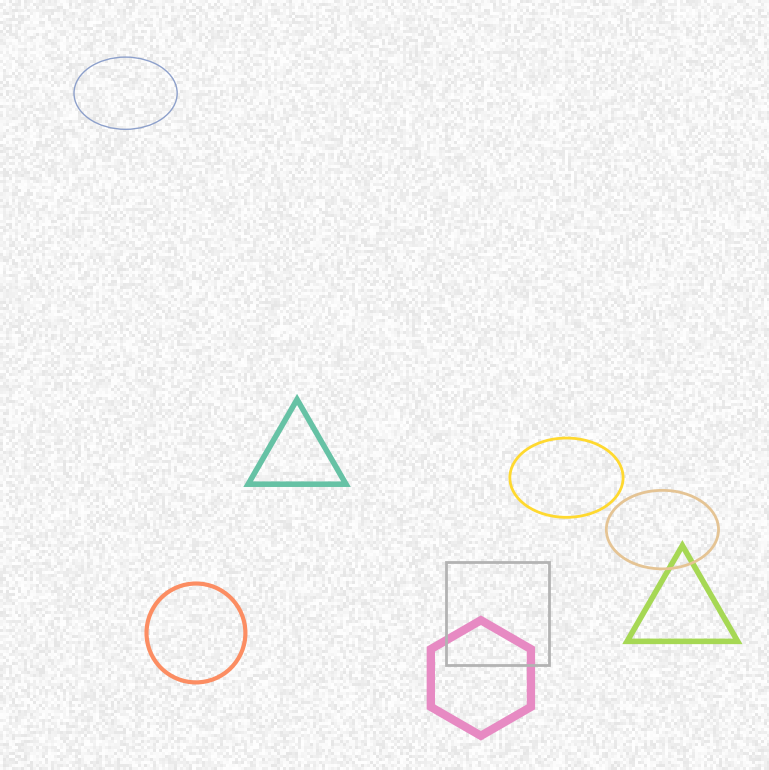[{"shape": "triangle", "thickness": 2, "radius": 0.37, "center": [0.386, 0.408]}, {"shape": "circle", "thickness": 1.5, "radius": 0.32, "center": [0.254, 0.178]}, {"shape": "oval", "thickness": 0.5, "radius": 0.34, "center": [0.163, 0.879]}, {"shape": "hexagon", "thickness": 3, "radius": 0.38, "center": [0.625, 0.119]}, {"shape": "triangle", "thickness": 2, "radius": 0.41, "center": [0.886, 0.209]}, {"shape": "oval", "thickness": 1, "radius": 0.37, "center": [0.736, 0.38]}, {"shape": "oval", "thickness": 1, "radius": 0.36, "center": [0.86, 0.312]}, {"shape": "square", "thickness": 1, "radius": 0.33, "center": [0.647, 0.204]}]